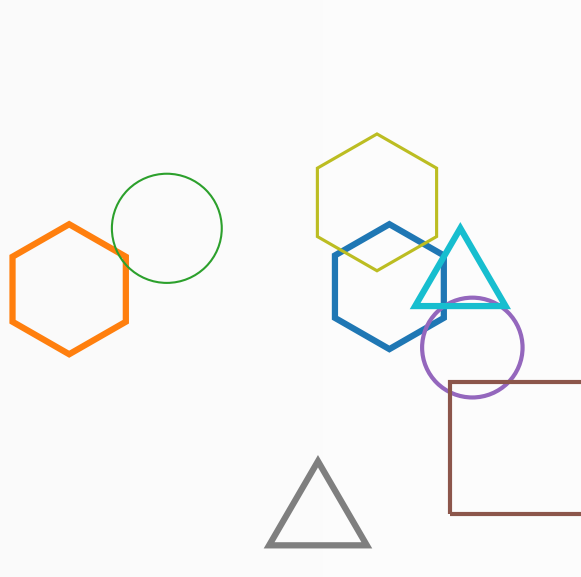[{"shape": "hexagon", "thickness": 3, "radius": 0.54, "center": [0.67, 0.503]}, {"shape": "hexagon", "thickness": 3, "radius": 0.56, "center": [0.119, 0.498]}, {"shape": "circle", "thickness": 1, "radius": 0.47, "center": [0.287, 0.604]}, {"shape": "circle", "thickness": 2, "radius": 0.43, "center": [0.813, 0.397]}, {"shape": "square", "thickness": 2, "radius": 0.57, "center": [0.889, 0.224]}, {"shape": "triangle", "thickness": 3, "radius": 0.49, "center": [0.547, 0.103]}, {"shape": "hexagon", "thickness": 1.5, "radius": 0.59, "center": [0.649, 0.649]}, {"shape": "triangle", "thickness": 3, "radius": 0.45, "center": [0.792, 0.514]}]